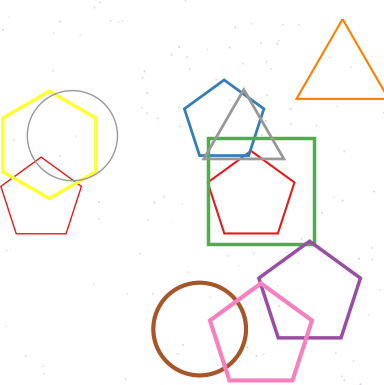[{"shape": "pentagon", "thickness": 1, "radius": 0.55, "center": [0.107, 0.482]}, {"shape": "pentagon", "thickness": 1.5, "radius": 0.59, "center": [0.652, 0.489]}, {"shape": "pentagon", "thickness": 2, "radius": 0.54, "center": [0.582, 0.684]}, {"shape": "square", "thickness": 2.5, "radius": 0.69, "center": [0.677, 0.504]}, {"shape": "pentagon", "thickness": 2.5, "radius": 0.69, "center": [0.804, 0.235]}, {"shape": "triangle", "thickness": 1.5, "radius": 0.69, "center": [0.89, 0.812]}, {"shape": "hexagon", "thickness": 2.5, "radius": 0.7, "center": [0.128, 0.624]}, {"shape": "circle", "thickness": 3, "radius": 0.6, "center": [0.519, 0.145]}, {"shape": "pentagon", "thickness": 3, "radius": 0.7, "center": [0.678, 0.125]}, {"shape": "circle", "thickness": 1, "radius": 0.59, "center": [0.188, 0.648]}, {"shape": "triangle", "thickness": 2, "radius": 0.6, "center": [0.633, 0.647]}]